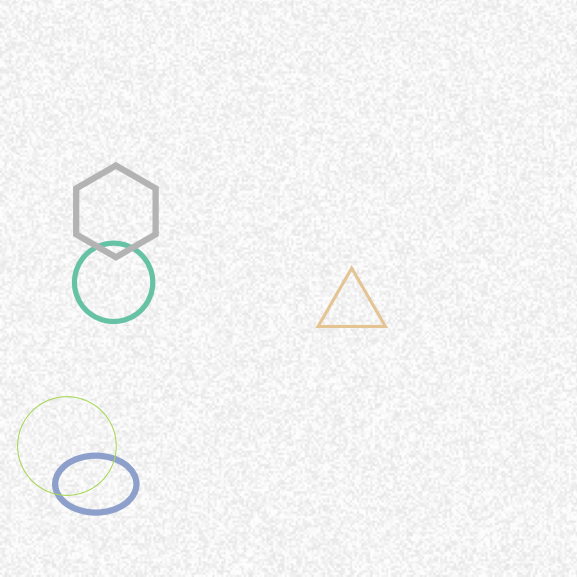[{"shape": "circle", "thickness": 2.5, "radius": 0.34, "center": [0.197, 0.51]}, {"shape": "oval", "thickness": 3, "radius": 0.35, "center": [0.166, 0.161]}, {"shape": "circle", "thickness": 0.5, "radius": 0.43, "center": [0.116, 0.227]}, {"shape": "triangle", "thickness": 1.5, "radius": 0.34, "center": [0.609, 0.467]}, {"shape": "hexagon", "thickness": 3, "radius": 0.4, "center": [0.201, 0.633]}]